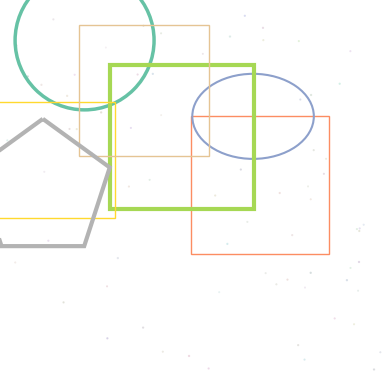[{"shape": "circle", "thickness": 2.5, "radius": 0.9, "center": [0.22, 0.895]}, {"shape": "square", "thickness": 1, "radius": 0.9, "center": [0.676, 0.519]}, {"shape": "oval", "thickness": 1.5, "radius": 0.79, "center": [0.657, 0.698]}, {"shape": "square", "thickness": 3, "radius": 0.94, "center": [0.472, 0.644]}, {"shape": "square", "thickness": 1, "radius": 0.76, "center": [0.148, 0.585]}, {"shape": "square", "thickness": 1, "radius": 0.85, "center": [0.374, 0.765]}, {"shape": "pentagon", "thickness": 3, "radius": 0.91, "center": [0.111, 0.509]}]